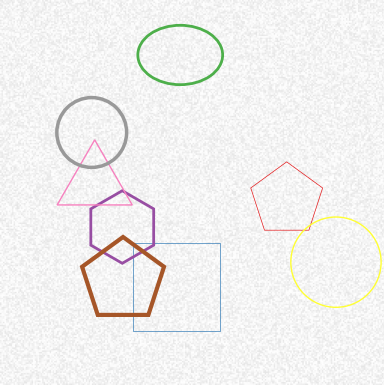[{"shape": "pentagon", "thickness": 0.5, "radius": 0.49, "center": [0.745, 0.481]}, {"shape": "square", "thickness": 0.5, "radius": 0.57, "center": [0.458, 0.255]}, {"shape": "oval", "thickness": 2, "radius": 0.55, "center": [0.468, 0.857]}, {"shape": "hexagon", "thickness": 2, "radius": 0.47, "center": [0.318, 0.41]}, {"shape": "circle", "thickness": 1, "radius": 0.59, "center": [0.873, 0.319]}, {"shape": "pentagon", "thickness": 3, "radius": 0.56, "center": [0.32, 0.273]}, {"shape": "triangle", "thickness": 1, "radius": 0.56, "center": [0.246, 0.524]}, {"shape": "circle", "thickness": 2.5, "radius": 0.45, "center": [0.238, 0.656]}]